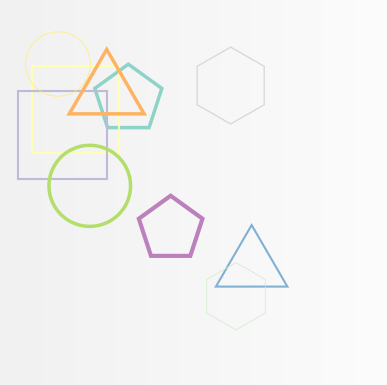[{"shape": "pentagon", "thickness": 2.5, "radius": 0.46, "center": [0.331, 0.742]}, {"shape": "square", "thickness": 1.5, "radius": 0.56, "center": [0.195, 0.716]}, {"shape": "square", "thickness": 1.5, "radius": 0.57, "center": [0.161, 0.65]}, {"shape": "triangle", "thickness": 1.5, "radius": 0.53, "center": [0.649, 0.309]}, {"shape": "triangle", "thickness": 2.5, "radius": 0.56, "center": [0.275, 0.76]}, {"shape": "circle", "thickness": 2.5, "radius": 0.53, "center": [0.232, 0.517]}, {"shape": "hexagon", "thickness": 1, "radius": 0.5, "center": [0.595, 0.778]}, {"shape": "pentagon", "thickness": 3, "radius": 0.43, "center": [0.44, 0.405]}, {"shape": "hexagon", "thickness": 0.5, "radius": 0.44, "center": [0.609, 0.231]}, {"shape": "circle", "thickness": 0.5, "radius": 0.42, "center": [0.15, 0.834]}]